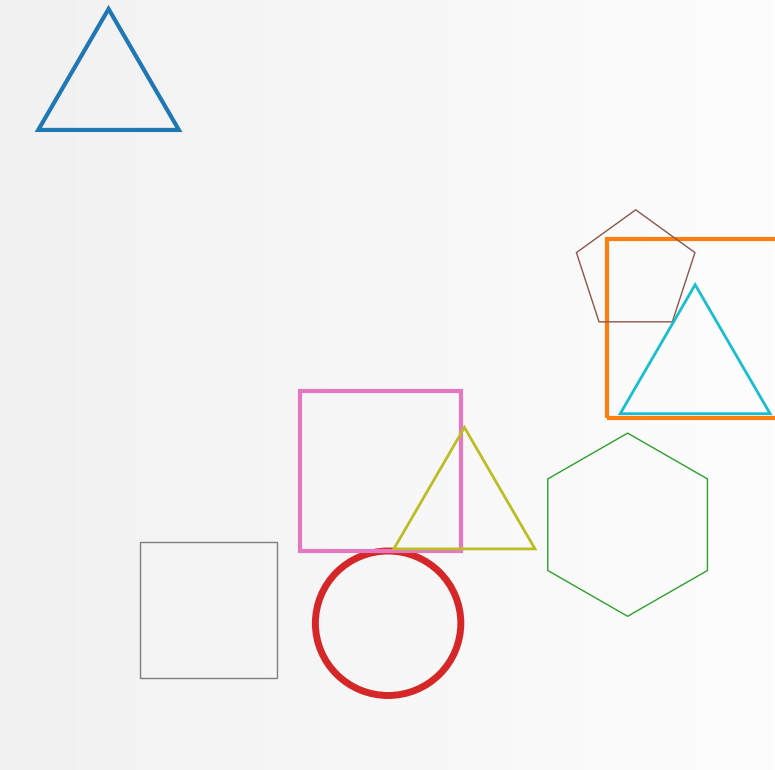[{"shape": "triangle", "thickness": 1.5, "radius": 0.52, "center": [0.14, 0.884]}, {"shape": "square", "thickness": 1.5, "radius": 0.58, "center": [0.9, 0.573]}, {"shape": "hexagon", "thickness": 0.5, "radius": 0.59, "center": [0.81, 0.319]}, {"shape": "circle", "thickness": 2.5, "radius": 0.47, "center": [0.501, 0.191]}, {"shape": "pentagon", "thickness": 0.5, "radius": 0.4, "center": [0.82, 0.647]}, {"shape": "square", "thickness": 1.5, "radius": 0.52, "center": [0.491, 0.389]}, {"shape": "square", "thickness": 0.5, "radius": 0.44, "center": [0.269, 0.208]}, {"shape": "triangle", "thickness": 1, "radius": 0.53, "center": [0.599, 0.34]}, {"shape": "triangle", "thickness": 1, "radius": 0.56, "center": [0.897, 0.519]}]